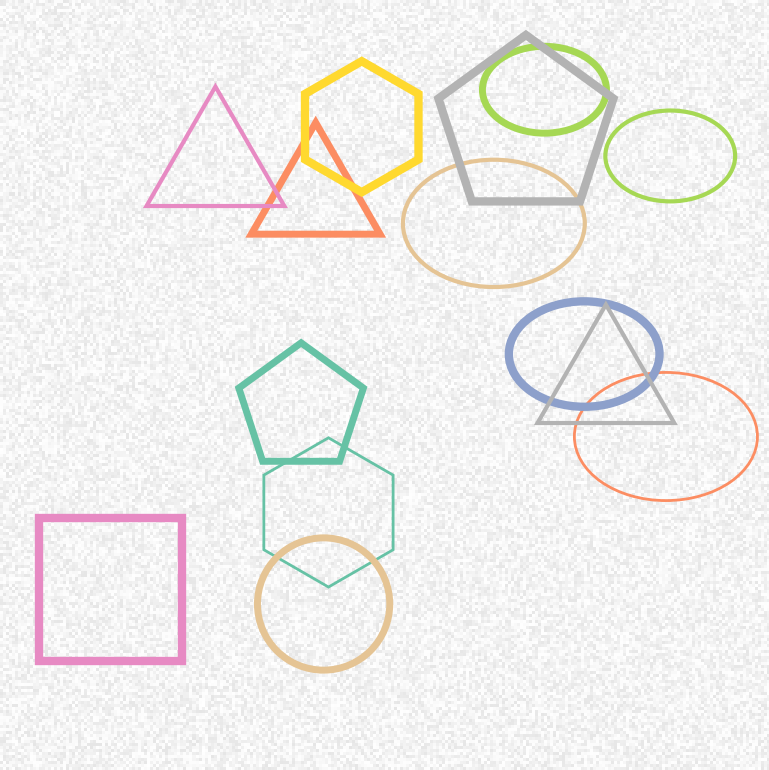[{"shape": "pentagon", "thickness": 2.5, "radius": 0.43, "center": [0.391, 0.47]}, {"shape": "hexagon", "thickness": 1, "radius": 0.48, "center": [0.427, 0.335]}, {"shape": "oval", "thickness": 1, "radius": 0.59, "center": [0.865, 0.433]}, {"shape": "triangle", "thickness": 2.5, "radius": 0.48, "center": [0.41, 0.744]}, {"shape": "oval", "thickness": 3, "radius": 0.49, "center": [0.759, 0.54]}, {"shape": "square", "thickness": 3, "radius": 0.46, "center": [0.144, 0.234]}, {"shape": "triangle", "thickness": 1.5, "radius": 0.52, "center": [0.28, 0.784]}, {"shape": "oval", "thickness": 2.5, "radius": 0.4, "center": [0.707, 0.883]}, {"shape": "oval", "thickness": 1.5, "radius": 0.42, "center": [0.87, 0.797]}, {"shape": "hexagon", "thickness": 3, "radius": 0.43, "center": [0.47, 0.835]}, {"shape": "oval", "thickness": 1.5, "radius": 0.59, "center": [0.641, 0.71]}, {"shape": "circle", "thickness": 2.5, "radius": 0.43, "center": [0.42, 0.216]}, {"shape": "triangle", "thickness": 1.5, "radius": 0.51, "center": [0.787, 0.502]}, {"shape": "pentagon", "thickness": 3, "radius": 0.6, "center": [0.683, 0.835]}]